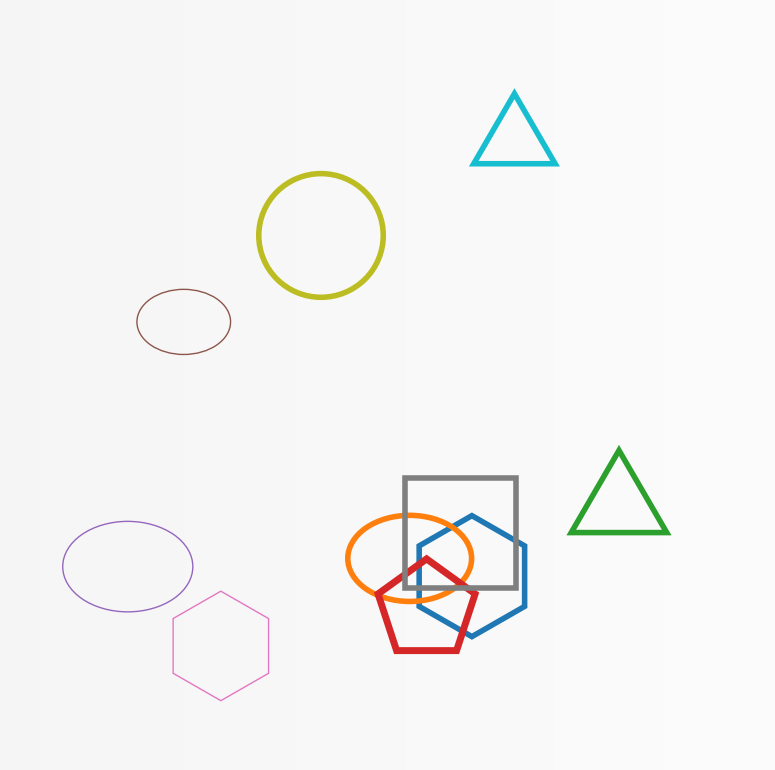[{"shape": "hexagon", "thickness": 2, "radius": 0.39, "center": [0.609, 0.252]}, {"shape": "oval", "thickness": 2, "radius": 0.4, "center": [0.529, 0.275]}, {"shape": "triangle", "thickness": 2, "radius": 0.36, "center": [0.799, 0.344]}, {"shape": "pentagon", "thickness": 2.5, "radius": 0.33, "center": [0.55, 0.208]}, {"shape": "oval", "thickness": 0.5, "radius": 0.42, "center": [0.165, 0.264]}, {"shape": "oval", "thickness": 0.5, "radius": 0.3, "center": [0.237, 0.582]}, {"shape": "hexagon", "thickness": 0.5, "radius": 0.36, "center": [0.285, 0.161]}, {"shape": "square", "thickness": 2, "radius": 0.36, "center": [0.594, 0.307]}, {"shape": "circle", "thickness": 2, "radius": 0.4, "center": [0.414, 0.694]}, {"shape": "triangle", "thickness": 2, "radius": 0.3, "center": [0.664, 0.818]}]